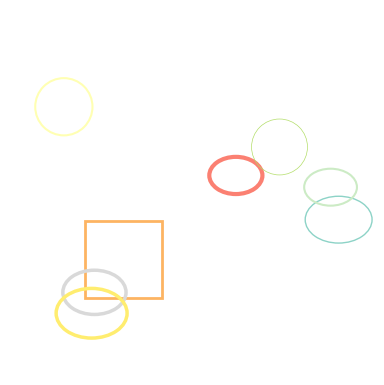[{"shape": "oval", "thickness": 1, "radius": 0.43, "center": [0.88, 0.429]}, {"shape": "circle", "thickness": 1.5, "radius": 0.37, "center": [0.166, 0.723]}, {"shape": "oval", "thickness": 3, "radius": 0.34, "center": [0.613, 0.544]}, {"shape": "square", "thickness": 2, "radius": 0.5, "center": [0.32, 0.325]}, {"shape": "circle", "thickness": 0.5, "radius": 0.36, "center": [0.726, 0.618]}, {"shape": "oval", "thickness": 2.5, "radius": 0.41, "center": [0.245, 0.241]}, {"shape": "oval", "thickness": 1.5, "radius": 0.34, "center": [0.859, 0.514]}, {"shape": "oval", "thickness": 2.5, "radius": 0.46, "center": [0.238, 0.186]}]